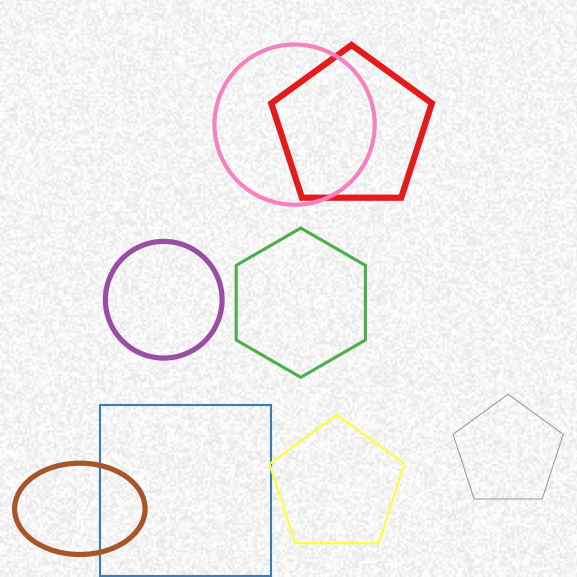[{"shape": "pentagon", "thickness": 3, "radius": 0.73, "center": [0.609, 0.775]}, {"shape": "square", "thickness": 1, "radius": 0.74, "center": [0.322, 0.15]}, {"shape": "hexagon", "thickness": 1.5, "radius": 0.65, "center": [0.521, 0.475]}, {"shape": "circle", "thickness": 2.5, "radius": 0.51, "center": [0.284, 0.48]}, {"shape": "pentagon", "thickness": 1, "radius": 0.61, "center": [0.583, 0.158]}, {"shape": "oval", "thickness": 2.5, "radius": 0.56, "center": [0.138, 0.118]}, {"shape": "circle", "thickness": 2, "radius": 0.69, "center": [0.51, 0.783]}, {"shape": "pentagon", "thickness": 0.5, "radius": 0.5, "center": [0.88, 0.216]}]